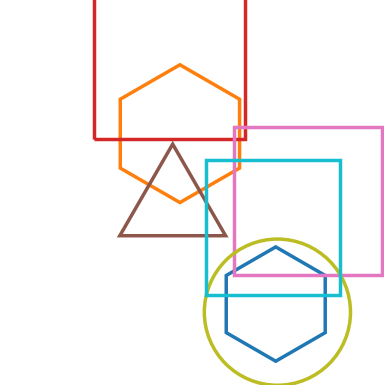[{"shape": "hexagon", "thickness": 2.5, "radius": 0.74, "center": [0.716, 0.21]}, {"shape": "hexagon", "thickness": 2.5, "radius": 0.89, "center": [0.467, 0.653]}, {"shape": "square", "thickness": 2.5, "radius": 0.98, "center": [0.44, 0.836]}, {"shape": "triangle", "thickness": 2.5, "radius": 0.79, "center": [0.449, 0.467]}, {"shape": "square", "thickness": 2.5, "radius": 0.96, "center": [0.8, 0.479]}, {"shape": "circle", "thickness": 2.5, "radius": 0.95, "center": [0.721, 0.189]}, {"shape": "square", "thickness": 2.5, "radius": 0.87, "center": [0.708, 0.409]}]